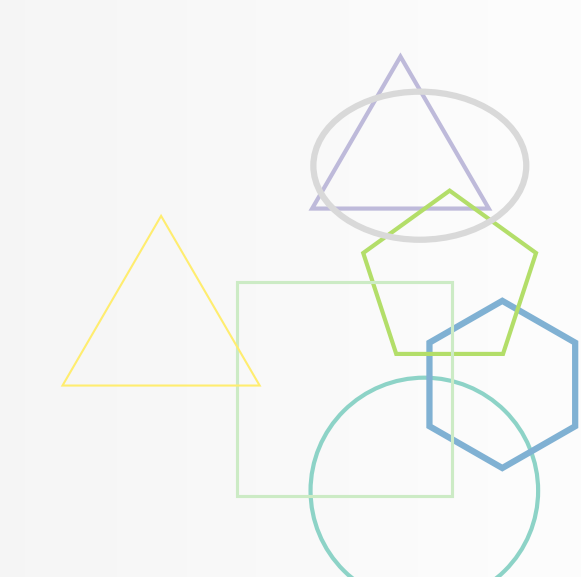[{"shape": "circle", "thickness": 2, "radius": 0.98, "center": [0.73, 0.149]}, {"shape": "triangle", "thickness": 2, "radius": 0.88, "center": [0.689, 0.726]}, {"shape": "hexagon", "thickness": 3, "radius": 0.72, "center": [0.864, 0.333]}, {"shape": "pentagon", "thickness": 2, "radius": 0.78, "center": [0.774, 0.513]}, {"shape": "oval", "thickness": 3, "radius": 0.92, "center": [0.722, 0.712]}, {"shape": "square", "thickness": 1.5, "radius": 0.93, "center": [0.593, 0.325]}, {"shape": "triangle", "thickness": 1, "radius": 0.98, "center": [0.277, 0.429]}]